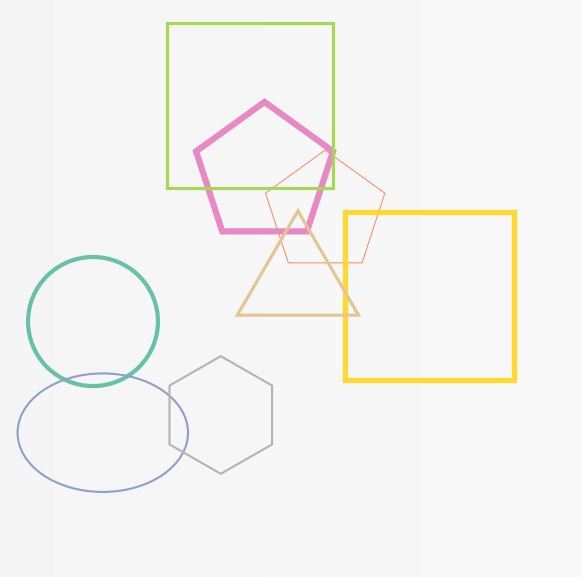[{"shape": "circle", "thickness": 2, "radius": 0.56, "center": [0.16, 0.442]}, {"shape": "pentagon", "thickness": 0.5, "radius": 0.54, "center": [0.559, 0.631]}, {"shape": "oval", "thickness": 1, "radius": 0.73, "center": [0.177, 0.25]}, {"shape": "pentagon", "thickness": 3, "radius": 0.62, "center": [0.455, 0.699]}, {"shape": "square", "thickness": 1.5, "radius": 0.72, "center": [0.43, 0.816]}, {"shape": "square", "thickness": 2.5, "radius": 0.73, "center": [0.739, 0.486]}, {"shape": "triangle", "thickness": 1.5, "radius": 0.6, "center": [0.513, 0.514]}, {"shape": "hexagon", "thickness": 1, "radius": 0.51, "center": [0.38, 0.281]}]